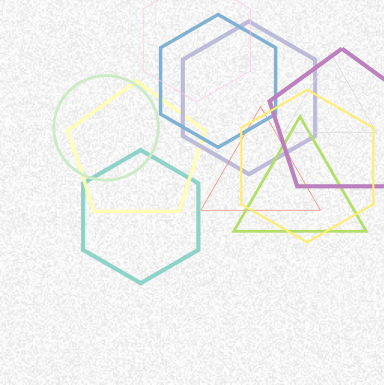[{"shape": "hexagon", "thickness": 3, "radius": 0.86, "center": [0.365, 0.437]}, {"shape": "pentagon", "thickness": 2.5, "radius": 0.94, "center": [0.355, 0.602]}, {"shape": "hexagon", "thickness": 3, "radius": 0.99, "center": [0.647, 0.746]}, {"shape": "triangle", "thickness": 0.5, "radius": 0.9, "center": [0.677, 0.544]}, {"shape": "hexagon", "thickness": 2.5, "radius": 0.86, "center": [0.566, 0.79]}, {"shape": "triangle", "thickness": 2, "radius": 0.99, "center": [0.779, 0.499]}, {"shape": "hexagon", "thickness": 0.5, "radius": 0.8, "center": [0.511, 0.896]}, {"shape": "triangle", "thickness": 0.5, "radius": 0.69, "center": [0.858, 0.725]}, {"shape": "pentagon", "thickness": 3, "radius": 0.99, "center": [0.888, 0.676]}, {"shape": "circle", "thickness": 2, "radius": 0.68, "center": [0.276, 0.668]}, {"shape": "hexagon", "thickness": 1.5, "radius": 0.99, "center": [0.798, 0.569]}]